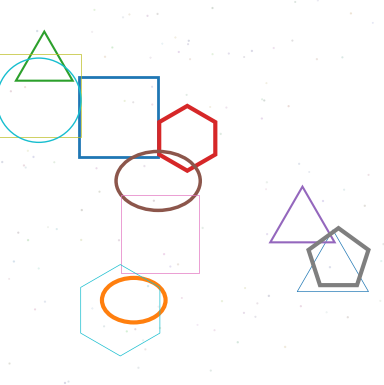[{"shape": "triangle", "thickness": 0.5, "radius": 0.53, "center": [0.865, 0.296]}, {"shape": "square", "thickness": 2, "radius": 0.51, "center": [0.307, 0.696]}, {"shape": "oval", "thickness": 3, "radius": 0.41, "center": [0.347, 0.22]}, {"shape": "triangle", "thickness": 1.5, "radius": 0.43, "center": [0.115, 0.833]}, {"shape": "hexagon", "thickness": 3, "radius": 0.42, "center": [0.486, 0.641]}, {"shape": "triangle", "thickness": 1.5, "radius": 0.48, "center": [0.786, 0.419]}, {"shape": "oval", "thickness": 2.5, "radius": 0.55, "center": [0.411, 0.53]}, {"shape": "square", "thickness": 0.5, "radius": 0.51, "center": [0.416, 0.393]}, {"shape": "pentagon", "thickness": 3, "radius": 0.41, "center": [0.879, 0.326]}, {"shape": "square", "thickness": 0.5, "radius": 0.54, "center": [0.103, 0.752]}, {"shape": "circle", "thickness": 1, "radius": 0.55, "center": [0.101, 0.74]}, {"shape": "hexagon", "thickness": 0.5, "radius": 0.59, "center": [0.312, 0.194]}]